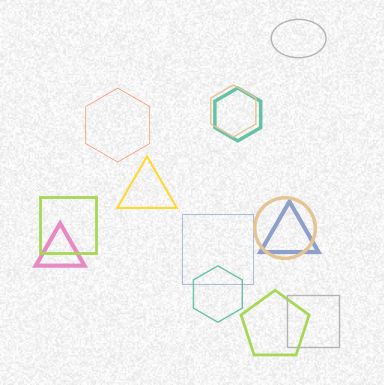[{"shape": "hexagon", "thickness": 1, "radius": 0.37, "center": [0.566, 0.236]}, {"shape": "hexagon", "thickness": 2.5, "radius": 0.34, "center": [0.618, 0.703]}, {"shape": "hexagon", "thickness": 0.5, "radius": 0.48, "center": [0.306, 0.675]}, {"shape": "triangle", "thickness": 3, "radius": 0.44, "center": [0.752, 0.389]}, {"shape": "square", "thickness": 0.5, "radius": 0.46, "center": [0.565, 0.354]}, {"shape": "triangle", "thickness": 3, "radius": 0.37, "center": [0.156, 0.347]}, {"shape": "pentagon", "thickness": 2, "radius": 0.46, "center": [0.715, 0.153]}, {"shape": "square", "thickness": 2, "radius": 0.36, "center": [0.176, 0.416]}, {"shape": "triangle", "thickness": 1.5, "radius": 0.45, "center": [0.382, 0.505]}, {"shape": "circle", "thickness": 2.5, "radius": 0.39, "center": [0.74, 0.408]}, {"shape": "hexagon", "thickness": 1, "radius": 0.34, "center": [0.606, 0.712]}, {"shape": "oval", "thickness": 1, "radius": 0.36, "center": [0.776, 0.9]}, {"shape": "square", "thickness": 1, "radius": 0.34, "center": [0.814, 0.167]}]